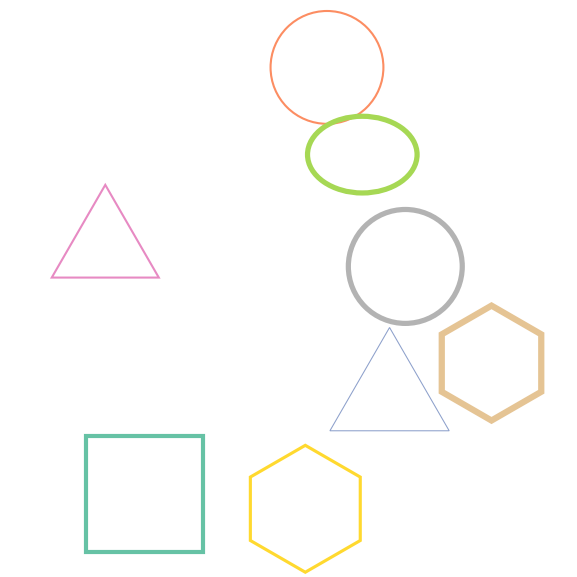[{"shape": "square", "thickness": 2, "radius": 0.51, "center": [0.251, 0.144]}, {"shape": "circle", "thickness": 1, "radius": 0.49, "center": [0.566, 0.882]}, {"shape": "triangle", "thickness": 0.5, "radius": 0.6, "center": [0.675, 0.313]}, {"shape": "triangle", "thickness": 1, "radius": 0.54, "center": [0.182, 0.572]}, {"shape": "oval", "thickness": 2.5, "radius": 0.47, "center": [0.627, 0.731]}, {"shape": "hexagon", "thickness": 1.5, "radius": 0.55, "center": [0.529, 0.118]}, {"shape": "hexagon", "thickness": 3, "radius": 0.5, "center": [0.851, 0.37]}, {"shape": "circle", "thickness": 2.5, "radius": 0.49, "center": [0.702, 0.538]}]